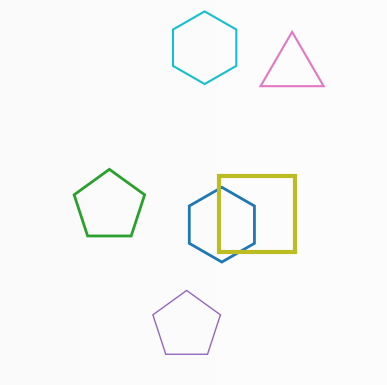[{"shape": "hexagon", "thickness": 2, "radius": 0.49, "center": [0.573, 0.416]}, {"shape": "pentagon", "thickness": 2, "radius": 0.48, "center": [0.282, 0.464]}, {"shape": "pentagon", "thickness": 1, "radius": 0.46, "center": [0.482, 0.154]}, {"shape": "triangle", "thickness": 1.5, "radius": 0.47, "center": [0.754, 0.823]}, {"shape": "square", "thickness": 3, "radius": 0.49, "center": [0.663, 0.444]}, {"shape": "hexagon", "thickness": 1.5, "radius": 0.47, "center": [0.528, 0.876]}]